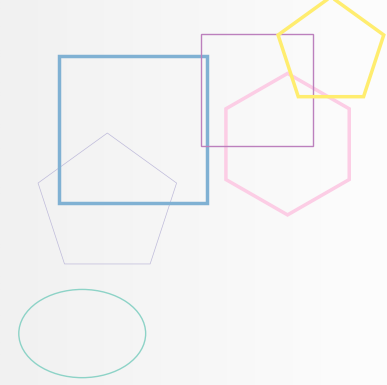[{"shape": "oval", "thickness": 1, "radius": 0.82, "center": [0.212, 0.134]}, {"shape": "pentagon", "thickness": 0.5, "radius": 0.94, "center": [0.277, 0.466]}, {"shape": "square", "thickness": 2.5, "radius": 0.95, "center": [0.343, 0.664]}, {"shape": "hexagon", "thickness": 2.5, "radius": 0.92, "center": [0.742, 0.626]}, {"shape": "square", "thickness": 1, "radius": 0.72, "center": [0.663, 0.766]}, {"shape": "pentagon", "thickness": 2.5, "radius": 0.72, "center": [0.854, 0.865]}]